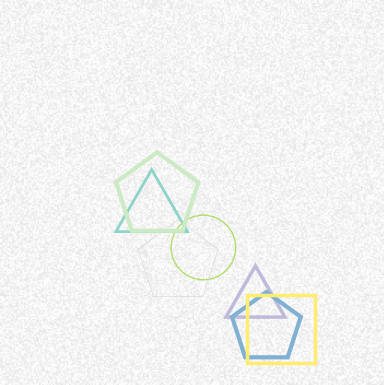[{"shape": "triangle", "thickness": 2, "radius": 0.54, "center": [0.394, 0.452]}, {"shape": "triangle", "thickness": 2.5, "radius": 0.44, "center": [0.664, 0.221]}, {"shape": "pentagon", "thickness": 3, "radius": 0.47, "center": [0.692, 0.148]}, {"shape": "circle", "thickness": 1, "radius": 0.42, "center": [0.528, 0.357]}, {"shape": "pentagon", "thickness": 0.5, "radius": 0.55, "center": [0.463, 0.319]}, {"shape": "pentagon", "thickness": 3, "radius": 0.56, "center": [0.408, 0.492]}, {"shape": "square", "thickness": 2.5, "radius": 0.44, "center": [0.731, 0.145]}]